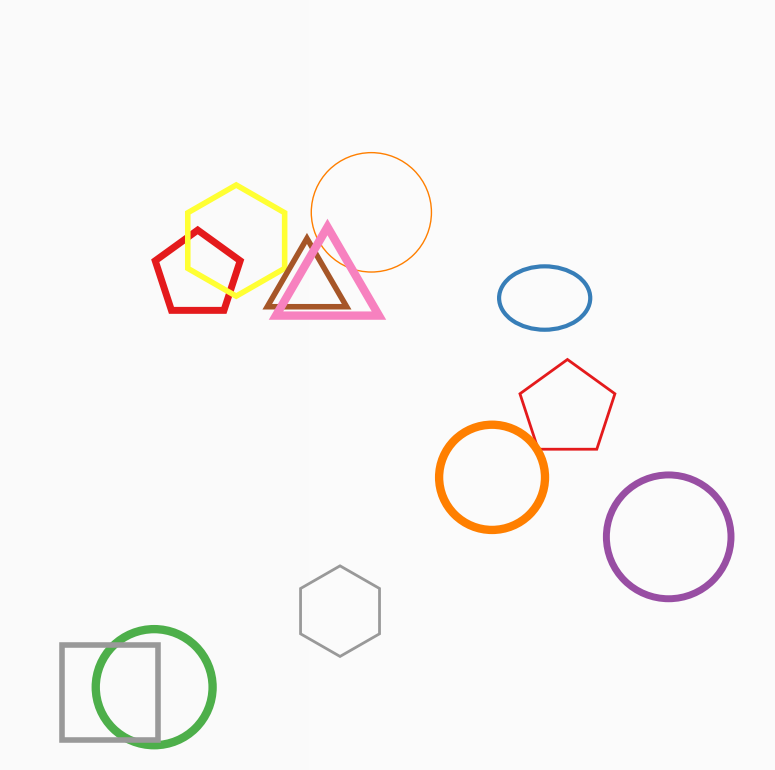[{"shape": "pentagon", "thickness": 2.5, "radius": 0.29, "center": [0.255, 0.644]}, {"shape": "pentagon", "thickness": 1, "radius": 0.32, "center": [0.732, 0.469]}, {"shape": "oval", "thickness": 1.5, "radius": 0.29, "center": [0.703, 0.613]}, {"shape": "circle", "thickness": 3, "radius": 0.38, "center": [0.199, 0.108]}, {"shape": "circle", "thickness": 2.5, "radius": 0.4, "center": [0.863, 0.303]}, {"shape": "circle", "thickness": 0.5, "radius": 0.39, "center": [0.479, 0.724]}, {"shape": "circle", "thickness": 3, "radius": 0.34, "center": [0.635, 0.38]}, {"shape": "hexagon", "thickness": 2, "radius": 0.36, "center": [0.305, 0.688]}, {"shape": "triangle", "thickness": 2, "radius": 0.3, "center": [0.396, 0.631]}, {"shape": "triangle", "thickness": 3, "radius": 0.38, "center": [0.423, 0.628]}, {"shape": "square", "thickness": 2, "radius": 0.31, "center": [0.142, 0.101]}, {"shape": "hexagon", "thickness": 1, "radius": 0.29, "center": [0.439, 0.206]}]